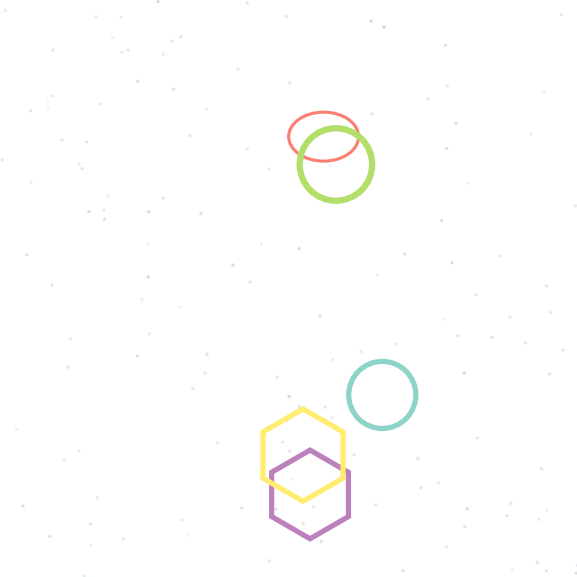[{"shape": "circle", "thickness": 2.5, "radius": 0.29, "center": [0.662, 0.315]}, {"shape": "oval", "thickness": 1.5, "radius": 0.3, "center": [0.56, 0.763]}, {"shape": "circle", "thickness": 3, "radius": 0.31, "center": [0.582, 0.714]}, {"shape": "hexagon", "thickness": 2.5, "radius": 0.38, "center": [0.537, 0.143]}, {"shape": "hexagon", "thickness": 2.5, "radius": 0.4, "center": [0.525, 0.211]}]